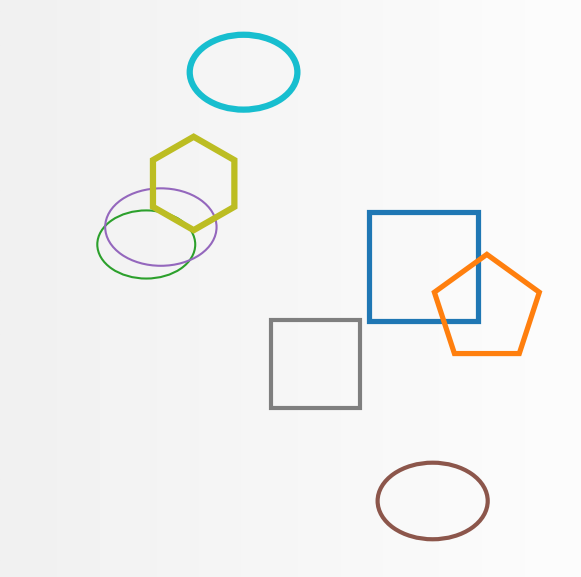[{"shape": "square", "thickness": 2.5, "radius": 0.47, "center": [0.728, 0.538]}, {"shape": "pentagon", "thickness": 2.5, "radius": 0.47, "center": [0.838, 0.464]}, {"shape": "oval", "thickness": 1, "radius": 0.42, "center": [0.252, 0.576]}, {"shape": "oval", "thickness": 1, "radius": 0.48, "center": [0.277, 0.606]}, {"shape": "oval", "thickness": 2, "radius": 0.47, "center": [0.744, 0.132]}, {"shape": "square", "thickness": 2, "radius": 0.38, "center": [0.543, 0.368]}, {"shape": "hexagon", "thickness": 3, "radius": 0.4, "center": [0.333, 0.681]}, {"shape": "oval", "thickness": 3, "radius": 0.46, "center": [0.419, 0.874]}]